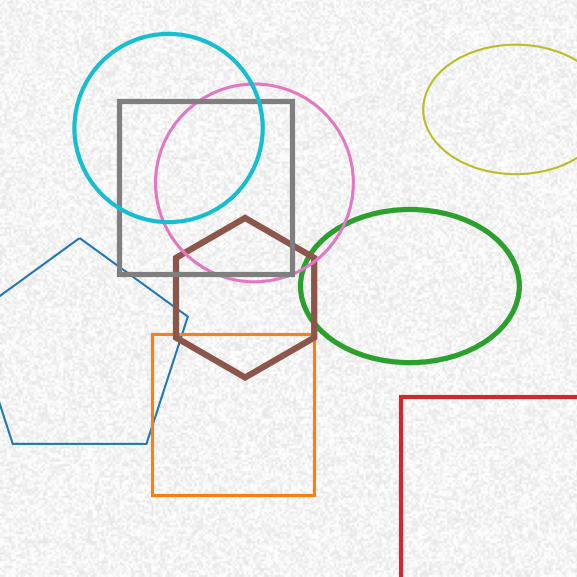[{"shape": "pentagon", "thickness": 1, "radius": 0.99, "center": [0.138, 0.39]}, {"shape": "square", "thickness": 1.5, "radius": 0.7, "center": [0.403, 0.282]}, {"shape": "oval", "thickness": 2.5, "radius": 0.95, "center": [0.71, 0.504]}, {"shape": "square", "thickness": 2, "radius": 0.79, "center": [0.851, 0.154]}, {"shape": "hexagon", "thickness": 3, "radius": 0.69, "center": [0.424, 0.484]}, {"shape": "circle", "thickness": 1.5, "radius": 0.86, "center": [0.441, 0.682]}, {"shape": "square", "thickness": 2.5, "radius": 0.75, "center": [0.356, 0.674]}, {"shape": "oval", "thickness": 1, "radius": 0.8, "center": [0.893, 0.81]}, {"shape": "circle", "thickness": 2, "radius": 0.82, "center": [0.292, 0.777]}]